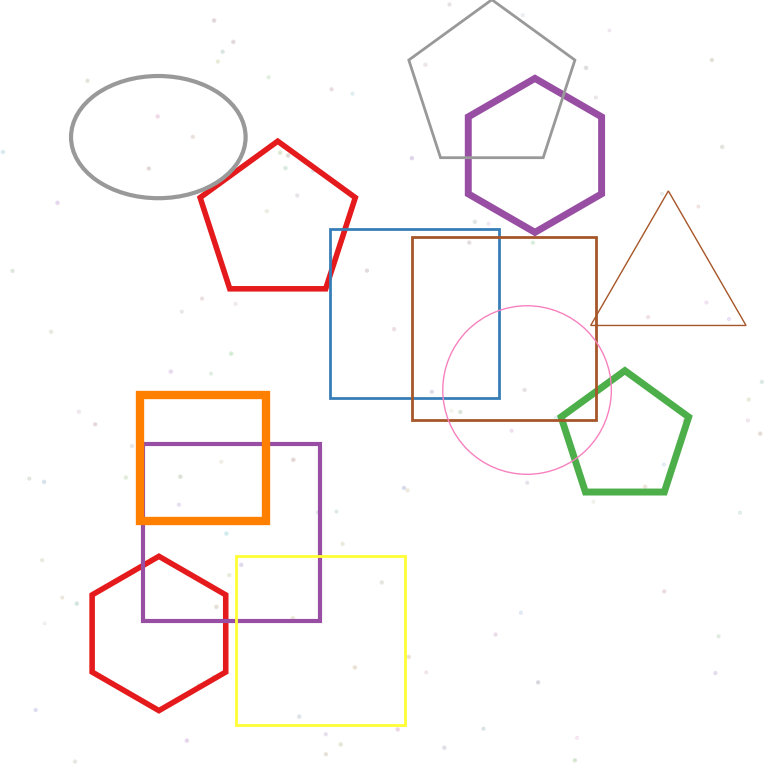[{"shape": "hexagon", "thickness": 2, "radius": 0.5, "center": [0.206, 0.177]}, {"shape": "pentagon", "thickness": 2, "radius": 0.53, "center": [0.361, 0.711]}, {"shape": "square", "thickness": 1, "radius": 0.55, "center": [0.539, 0.592]}, {"shape": "pentagon", "thickness": 2.5, "radius": 0.44, "center": [0.812, 0.431]}, {"shape": "hexagon", "thickness": 2.5, "radius": 0.5, "center": [0.695, 0.798]}, {"shape": "square", "thickness": 1.5, "radius": 0.57, "center": [0.301, 0.308]}, {"shape": "square", "thickness": 3, "radius": 0.41, "center": [0.264, 0.405]}, {"shape": "square", "thickness": 1, "radius": 0.55, "center": [0.416, 0.168]}, {"shape": "triangle", "thickness": 0.5, "radius": 0.58, "center": [0.868, 0.636]}, {"shape": "square", "thickness": 1, "radius": 0.6, "center": [0.655, 0.574]}, {"shape": "circle", "thickness": 0.5, "radius": 0.55, "center": [0.685, 0.493]}, {"shape": "oval", "thickness": 1.5, "radius": 0.57, "center": [0.206, 0.822]}, {"shape": "pentagon", "thickness": 1, "radius": 0.57, "center": [0.639, 0.887]}]